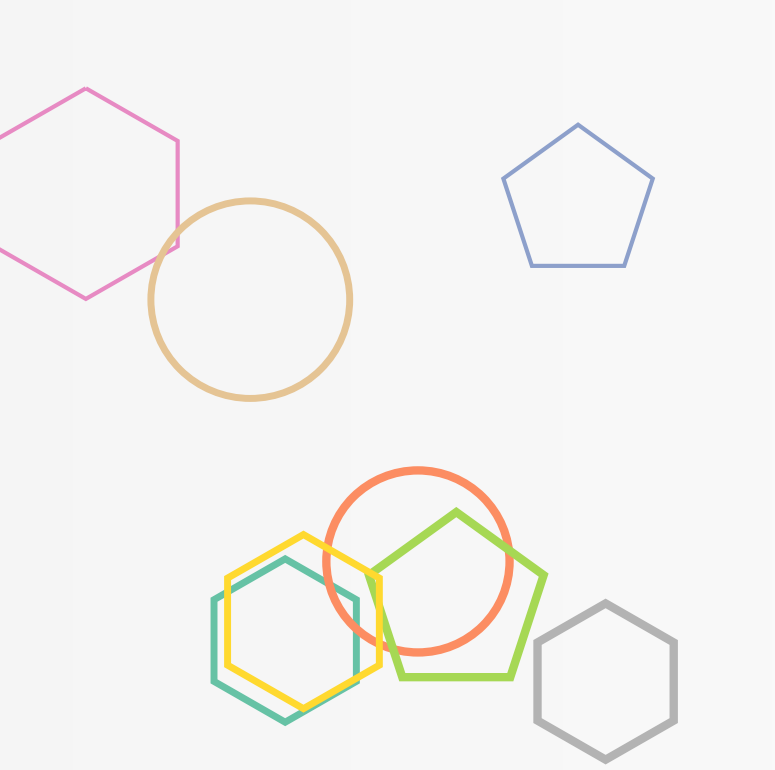[{"shape": "hexagon", "thickness": 2.5, "radius": 0.53, "center": [0.368, 0.168]}, {"shape": "circle", "thickness": 3, "radius": 0.59, "center": [0.539, 0.271]}, {"shape": "pentagon", "thickness": 1.5, "radius": 0.51, "center": [0.746, 0.737]}, {"shape": "hexagon", "thickness": 1.5, "radius": 0.68, "center": [0.111, 0.749]}, {"shape": "pentagon", "thickness": 3, "radius": 0.59, "center": [0.589, 0.216]}, {"shape": "hexagon", "thickness": 2.5, "radius": 0.57, "center": [0.392, 0.193]}, {"shape": "circle", "thickness": 2.5, "radius": 0.64, "center": [0.323, 0.611]}, {"shape": "hexagon", "thickness": 3, "radius": 0.51, "center": [0.781, 0.115]}]